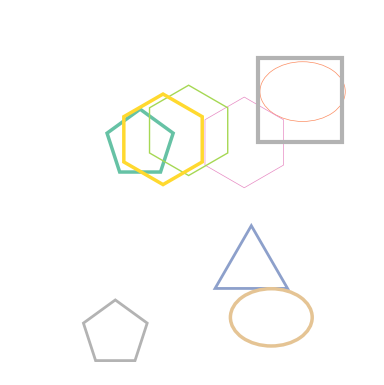[{"shape": "pentagon", "thickness": 2.5, "radius": 0.45, "center": [0.364, 0.626]}, {"shape": "oval", "thickness": 0.5, "radius": 0.55, "center": [0.786, 0.762]}, {"shape": "triangle", "thickness": 2, "radius": 0.54, "center": [0.653, 0.305]}, {"shape": "hexagon", "thickness": 0.5, "radius": 0.59, "center": [0.634, 0.63]}, {"shape": "hexagon", "thickness": 1, "radius": 0.59, "center": [0.49, 0.661]}, {"shape": "hexagon", "thickness": 2.5, "radius": 0.59, "center": [0.423, 0.638]}, {"shape": "oval", "thickness": 2.5, "radius": 0.53, "center": [0.705, 0.176]}, {"shape": "pentagon", "thickness": 2, "radius": 0.44, "center": [0.3, 0.134]}, {"shape": "square", "thickness": 3, "radius": 0.54, "center": [0.78, 0.74]}]